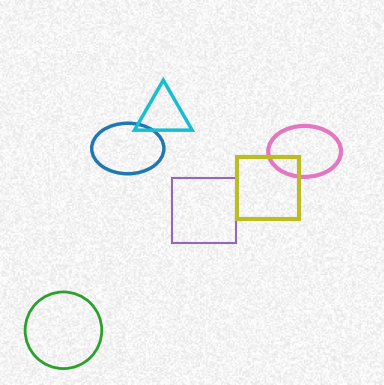[{"shape": "oval", "thickness": 2.5, "radius": 0.47, "center": [0.332, 0.614]}, {"shape": "circle", "thickness": 2, "radius": 0.5, "center": [0.165, 0.142]}, {"shape": "square", "thickness": 1.5, "radius": 0.42, "center": [0.53, 0.452]}, {"shape": "oval", "thickness": 3, "radius": 0.47, "center": [0.791, 0.607]}, {"shape": "square", "thickness": 3, "radius": 0.41, "center": [0.696, 0.512]}, {"shape": "triangle", "thickness": 2.5, "radius": 0.43, "center": [0.424, 0.705]}]